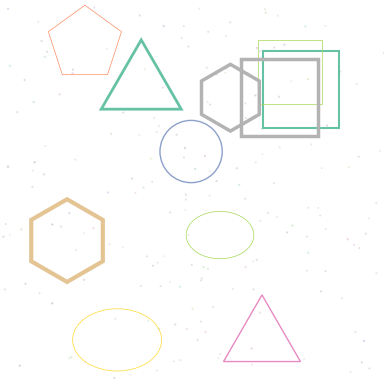[{"shape": "square", "thickness": 1.5, "radius": 0.5, "center": [0.782, 0.767]}, {"shape": "triangle", "thickness": 2, "radius": 0.6, "center": [0.367, 0.776]}, {"shape": "pentagon", "thickness": 0.5, "radius": 0.5, "center": [0.221, 0.887]}, {"shape": "circle", "thickness": 1, "radius": 0.4, "center": [0.496, 0.606]}, {"shape": "triangle", "thickness": 1, "radius": 0.58, "center": [0.68, 0.119]}, {"shape": "square", "thickness": 0.5, "radius": 0.42, "center": [0.754, 0.814]}, {"shape": "oval", "thickness": 0.5, "radius": 0.44, "center": [0.571, 0.389]}, {"shape": "oval", "thickness": 0.5, "radius": 0.58, "center": [0.304, 0.117]}, {"shape": "hexagon", "thickness": 3, "radius": 0.54, "center": [0.174, 0.375]}, {"shape": "hexagon", "thickness": 2.5, "radius": 0.43, "center": [0.598, 0.746]}, {"shape": "square", "thickness": 2.5, "radius": 0.5, "center": [0.725, 0.748]}]